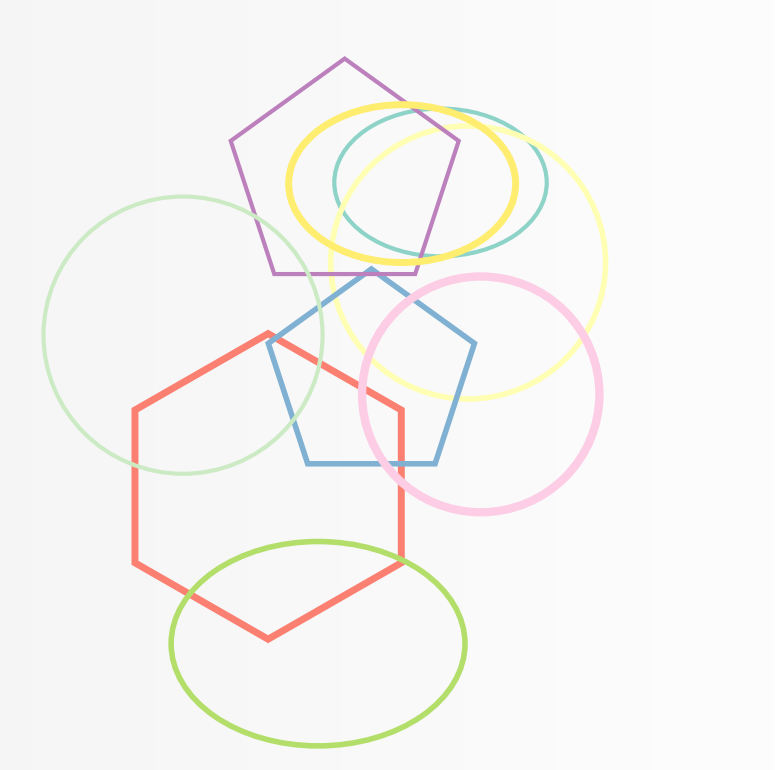[{"shape": "oval", "thickness": 1.5, "radius": 0.69, "center": [0.568, 0.763]}, {"shape": "circle", "thickness": 2, "radius": 0.89, "center": [0.604, 0.659]}, {"shape": "hexagon", "thickness": 2.5, "radius": 0.99, "center": [0.346, 0.368]}, {"shape": "pentagon", "thickness": 2, "radius": 0.7, "center": [0.479, 0.511]}, {"shape": "oval", "thickness": 2, "radius": 0.95, "center": [0.41, 0.164]}, {"shape": "circle", "thickness": 3, "radius": 0.77, "center": [0.62, 0.488]}, {"shape": "pentagon", "thickness": 1.5, "radius": 0.77, "center": [0.445, 0.769]}, {"shape": "circle", "thickness": 1.5, "radius": 0.9, "center": [0.236, 0.565]}, {"shape": "oval", "thickness": 2.5, "radius": 0.73, "center": [0.519, 0.762]}]